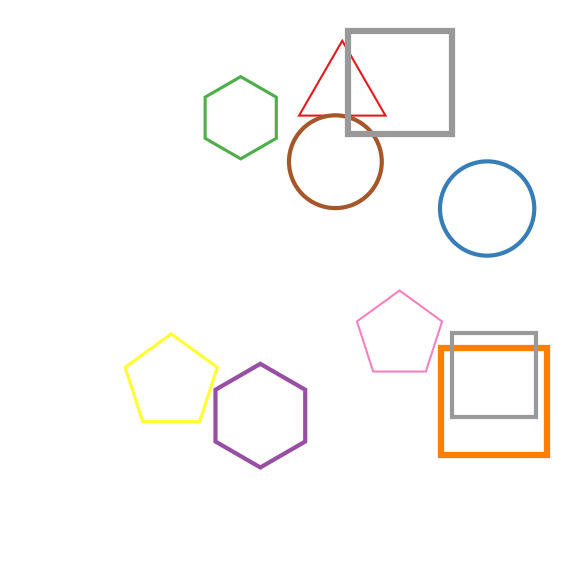[{"shape": "triangle", "thickness": 1, "radius": 0.43, "center": [0.593, 0.842]}, {"shape": "circle", "thickness": 2, "radius": 0.41, "center": [0.844, 0.638]}, {"shape": "hexagon", "thickness": 1.5, "radius": 0.36, "center": [0.417, 0.795]}, {"shape": "hexagon", "thickness": 2, "radius": 0.45, "center": [0.451, 0.279]}, {"shape": "square", "thickness": 3, "radius": 0.46, "center": [0.856, 0.304]}, {"shape": "pentagon", "thickness": 1.5, "radius": 0.42, "center": [0.296, 0.337]}, {"shape": "circle", "thickness": 2, "radius": 0.4, "center": [0.581, 0.719]}, {"shape": "pentagon", "thickness": 1, "radius": 0.39, "center": [0.692, 0.419]}, {"shape": "square", "thickness": 3, "radius": 0.45, "center": [0.692, 0.857]}, {"shape": "square", "thickness": 2, "radius": 0.36, "center": [0.856, 0.349]}]